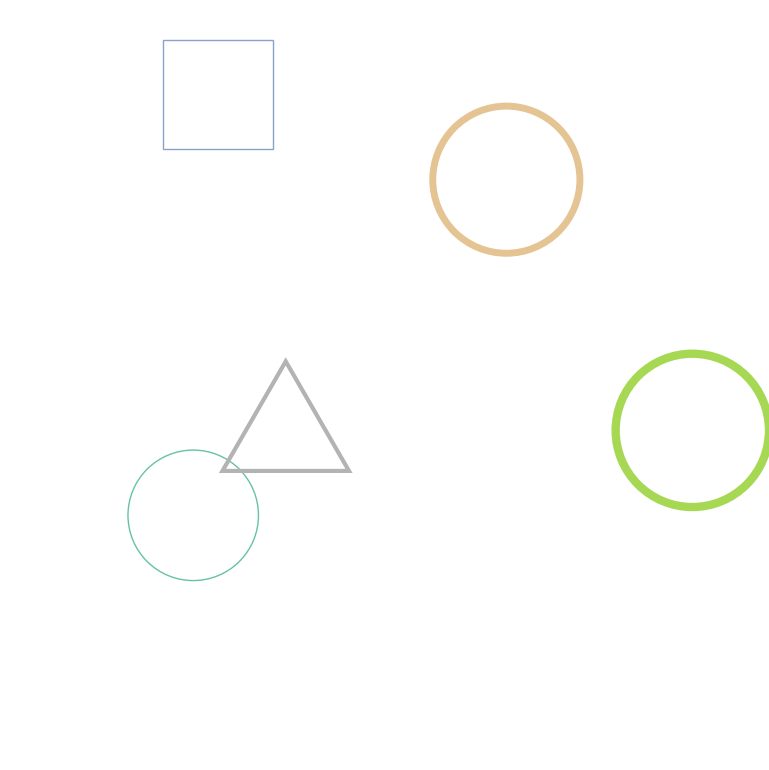[{"shape": "circle", "thickness": 0.5, "radius": 0.42, "center": [0.251, 0.331]}, {"shape": "square", "thickness": 0.5, "radius": 0.36, "center": [0.283, 0.877]}, {"shape": "circle", "thickness": 3, "radius": 0.5, "center": [0.899, 0.441]}, {"shape": "circle", "thickness": 2.5, "radius": 0.48, "center": [0.658, 0.767]}, {"shape": "triangle", "thickness": 1.5, "radius": 0.47, "center": [0.371, 0.436]}]